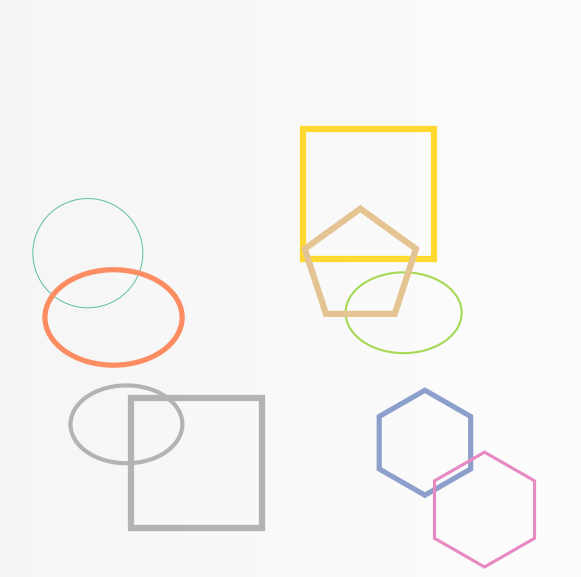[{"shape": "circle", "thickness": 0.5, "radius": 0.47, "center": [0.151, 0.561]}, {"shape": "oval", "thickness": 2.5, "radius": 0.59, "center": [0.195, 0.449]}, {"shape": "hexagon", "thickness": 2.5, "radius": 0.45, "center": [0.731, 0.233]}, {"shape": "hexagon", "thickness": 1.5, "radius": 0.5, "center": [0.834, 0.117]}, {"shape": "oval", "thickness": 1, "radius": 0.5, "center": [0.694, 0.458]}, {"shape": "square", "thickness": 3, "radius": 0.56, "center": [0.634, 0.663]}, {"shape": "pentagon", "thickness": 3, "radius": 0.5, "center": [0.62, 0.537]}, {"shape": "square", "thickness": 3, "radius": 0.56, "center": [0.337, 0.198]}, {"shape": "oval", "thickness": 2, "radius": 0.48, "center": [0.218, 0.264]}]